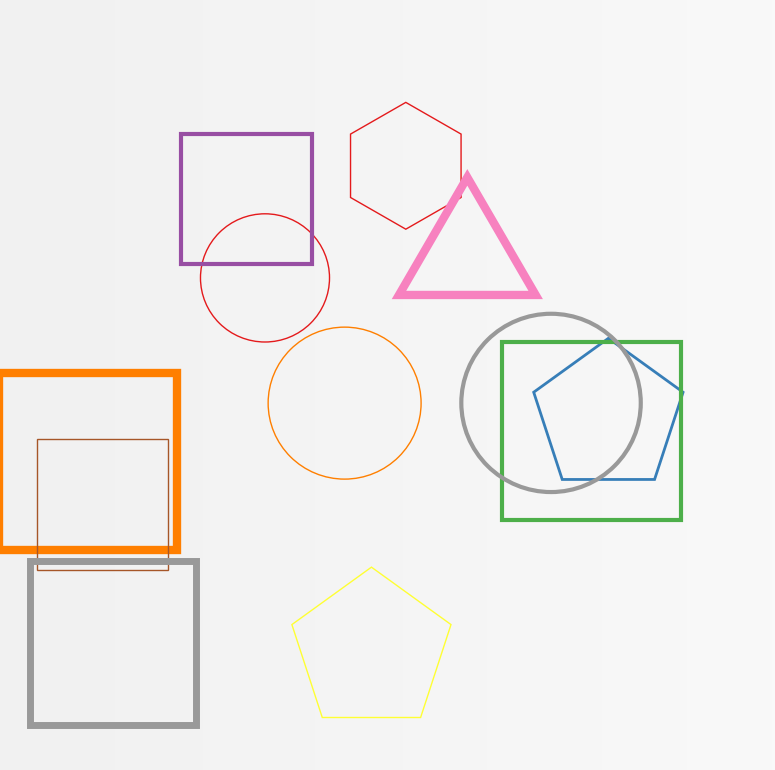[{"shape": "circle", "thickness": 0.5, "radius": 0.42, "center": [0.342, 0.639]}, {"shape": "hexagon", "thickness": 0.5, "radius": 0.41, "center": [0.524, 0.785]}, {"shape": "pentagon", "thickness": 1, "radius": 0.51, "center": [0.785, 0.459]}, {"shape": "square", "thickness": 1.5, "radius": 0.58, "center": [0.763, 0.44]}, {"shape": "square", "thickness": 1.5, "radius": 0.42, "center": [0.318, 0.742]}, {"shape": "square", "thickness": 3, "radius": 0.57, "center": [0.114, 0.4]}, {"shape": "circle", "thickness": 0.5, "radius": 0.49, "center": [0.445, 0.476]}, {"shape": "pentagon", "thickness": 0.5, "radius": 0.54, "center": [0.479, 0.156]}, {"shape": "square", "thickness": 0.5, "radius": 0.42, "center": [0.133, 0.345]}, {"shape": "triangle", "thickness": 3, "radius": 0.51, "center": [0.603, 0.668]}, {"shape": "square", "thickness": 2.5, "radius": 0.53, "center": [0.146, 0.165]}, {"shape": "circle", "thickness": 1.5, "radius": 0.58, "center": [0.711, 0.477]}]